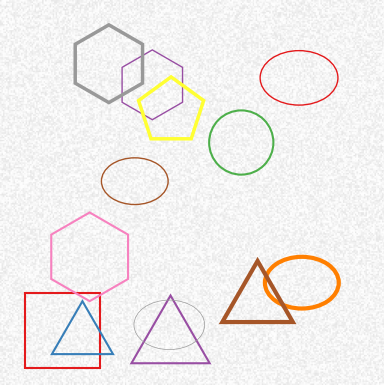[{"shape": "oval", "thickness": 1, "radius": 0.51, "center": [0.777, 0.798]}, {"shape": "square", "thickness": 1.5, "radius": 0.49, "center": [0.161, 0.141]}, {"shape": "triangle", "thickness": 1.5, "radius": 0.46, "center": [0.214, 0.126]}, {"shape": "circle", "thickness": 1.5, "radius": 0.42, "center": [0.627, 0.63]}, {"shape": "hexagon", "thickness": 1, "radius": 0.45, "center": [0.396, 0.78]}, {"shape": "triangle", "thickness": 1.5, "radius": 0.59, "center": [0.443, 0.115]}, {"shape": "oval", "thickness": 3, "radius": 0.48, "center": [0.784, 0.266]}, {"shape": "pentagon", "thickness": 2.5, "radius": 0.44, "center": [0.444, 0.711]}, {"shape": "oval", "thickness": 1, "radius": 0.43, "center": [0.35, 0.529]}, {"shape": "triangle", "thickness": 3, "radius": 0.53, "center": [0.669, 0.216]}, {"shape": "hexagon", "thickness": 1.5, "radius": 0.58, "center": [0.233, 0.333]}, {"shape": "oval", "thickness": 0.5, "radius": 0.46, "center": [0.44, 0.156]}, {"shape": "hexagon", "thickness": 2.5, "radius": 0.5, "center": [0.283, 0.834]}]